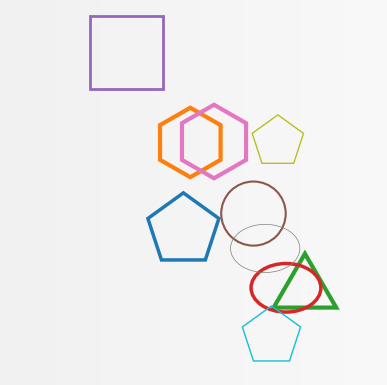[{"shape": "pentagon", "thickness": 2.5, "radius": 0.48, "center": [0.473, 0.403]}, {"shape": "hexagon", "thickness": 3, "radius": 0.45, "center": [0.491, 0.63]}, {"shape": "triangle", "thickness": 3, "radius": 0.47, "center": [0.787, 0.248]}, {"shape": "oval", "thickness": 2.5, "radius": 0.45, "center": [0.738, 0.253]}, {"shape": "square", "thickness": 2, "radius": 0.47, "center": [0.326, 0.864]}, {"shape": "circle", "thickness": 1.5, "radius": 0.42, "center": [0.654, 0.445]}, {"shape": "hexagon", "thickness": 3, "radius": 0.48, "center": [0.552, 0.632]}, {"shape": "oval", "thickness": 0.5, "radius": 0.45, "center": [0.684, 0.355]}, {"shape": "pentagon", "thickness": 1, "radius": 0.35, "center": [0.717, 0.632]}, {"shape": "pentagon", "thickness": 1, "radius": 0.39, "center": [0.701, 0.126]}]